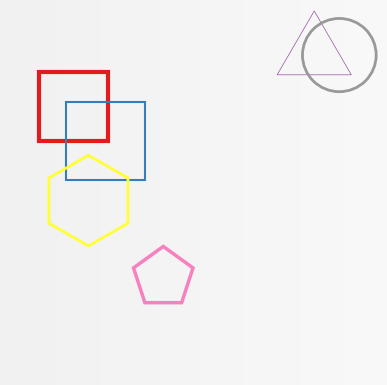[{"shape": "square", "thickness": 3, "radius": 0.44, "center": [0.189, 0.723]}, {"shape": "square", "thickness": 1.5, "radius": 0.51, "center": [0.272, 0.633]}, {"shape": "triangle", "thickness": 0.5, "radius": 0.55, "center": [0.811, 0.861]}, {"shape": "hexagon", "thickness": 2, "radius": 0.59, "center": [0.228, 0.479]}, {"shape": "pentagon", "thickness": 2.5, "radius": 0.4, "center": [0.421, 0.279]}, {"shape": "circle", "thickness": 2, "radius": 0.48, "center": [0.876, 0.857]}]